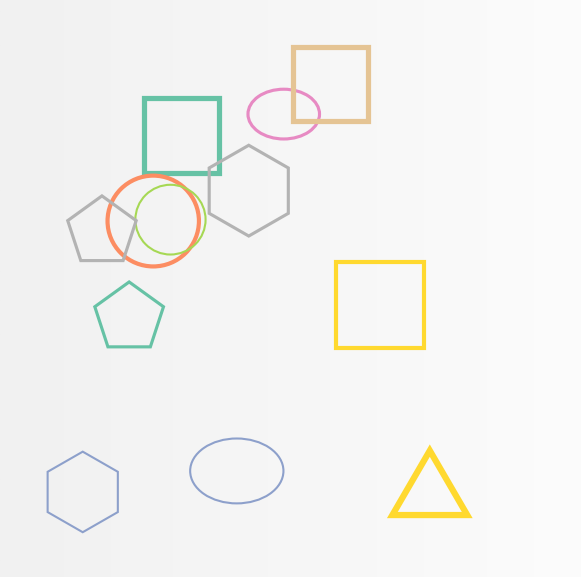[{"shape": "pentagon", "thickness": 1.5, "radius": 0.31, "center": [0.222, 0.449]}, {"shape": "square", "thickness": 2.5, "radius": 0.32, "center": [0.312, 0.764]}, {"shape": "circle", "thickness": 2, "radius": 0.39, "center": [0.264, 0.616]}, {"shape": "hexagon", "thickness": 1, "radius": 0.35, "center": [0.142, 0.147]}, {"shape": "oval", "thickness": 1, "radius": 0.4, "center": [0.407, 0.184]}, {"shape": "oval", "thickness": 1.5, "radius": 0.31, "center": [0.488, 0.802]}, {"shape": "circle", "thickness": 1, "radius": 0.3, "center": [0.293, 0.619]}, {"shape": "triangle", "thickness": 3, "radius": 0.37, "center": [0.739, 0.144]}, {"shape": "square", "thickness": 2, "radius": 0.38, "center": [0.654, 0.471]}, {"shape": "square", "thickness": 2.5, "radius": 0.32, "center": [0.569, 0.854]}, {"shape": "hexagon", "thickness": 1.5, "radius": 0.39, "center": [0.428, 0.669]}, {"shape": "pentagon", "thickness": 1.5, "radius": 0.31, "center": [0.175, 0.598]}]